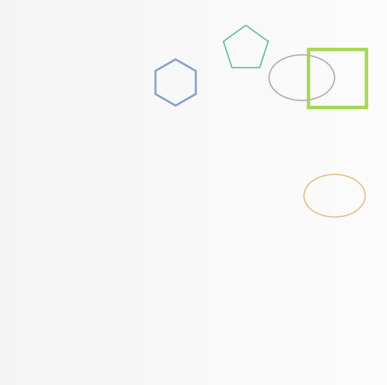[{"shape": "pentagon", "thickness": 1, "radius": 0.3, "center": [0.634, 0.874]}, {"shape": "hexagon", "thickness": 1.5, "radius": 0.3, "center": [0.453, 0.786]}, {"shape": "square", "thickness": 2.5, "radius": 0.38, "center": [0.87, 0.797]}, {"shape": "oval", "thickness": 1, "radius": 0.4, "center": [0.863, 0.492]}, {"shape": "oval", "thickness": 1, "radius": 0.42, "center": [0.779, 0.798]}]